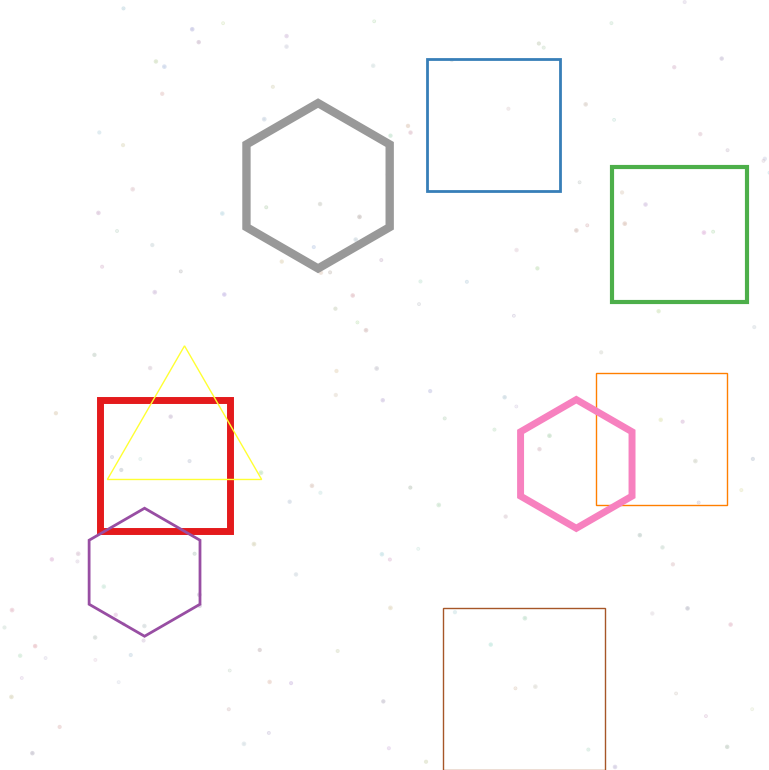[{"shape": "square", "thickness": 2.5, "radius": 0.42, "center": [0.215, 0.395]}, {"shape": "square", "thickness": 1, "radius": 0.43, "center": [0.641, 0.838]}, {"shape": "square", "thickness": 1.5, "radius": 0.44, "center": [0.883, 0.696]}, {"shape": "hexagon", "thickness": 1, "radius": 0.42, "center": [0.188, 0.257]}, {"shape": "square", "thickness": 0.5, "radius": 0.43, "center": [0.859, 0.43]}, {"shape": "triangle", "thickness": 0.5, "radius": 0.58, "center": [0.24, 0.435]}, {"shape": "square", "thickness": 0.5, "radius": 0.53, "center": [0.681, 0.105]}, {"shape": "hexagon", "thickness": 2.5, "radius": 0.42, "center": [0.748, 0.397]}, {"shape": "hexagon", "thickness": 3, "radius": 0.54, "center": [0.413, 0.759]}]